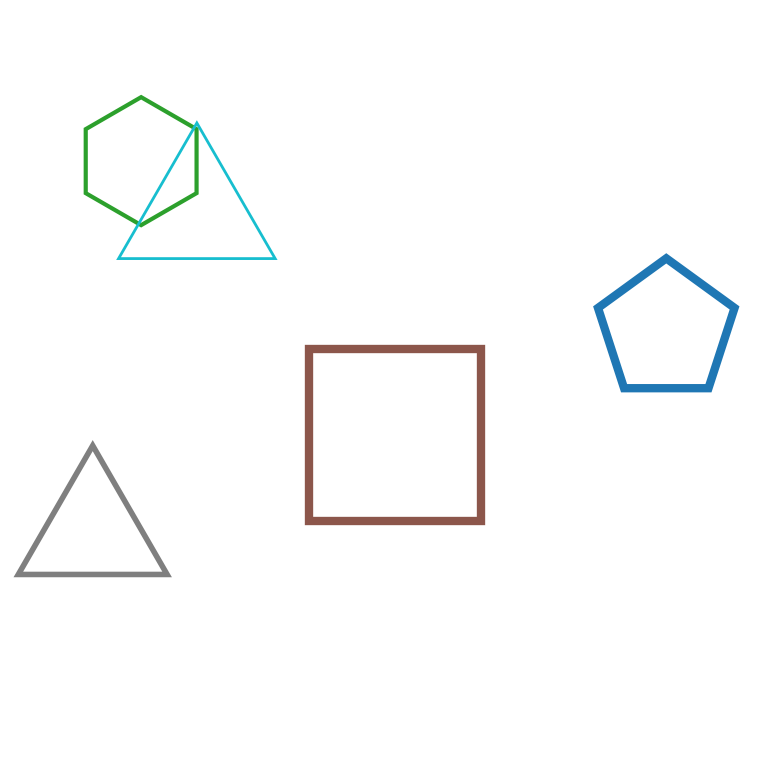[{"shape": "pentagon", "thickness": 3, "radius": 0.47, "center": [0.865, 0.571]}, {"shape": "hexagon", "thickness": 1.5, "radius": 0.42, "center": [0.183, 0.791]}, {"shape": "square", "thickness": 3, "radius": 0.56, "center": [0.513, 0.435]}, {"shape": "triangle", "thickness": 2, "radius": 0.56, "center": [0.12, 0.31]}, {"shape": "triangle", "thickness": 1, "radius": 0.59, "center": [0.256, 0.723]}]